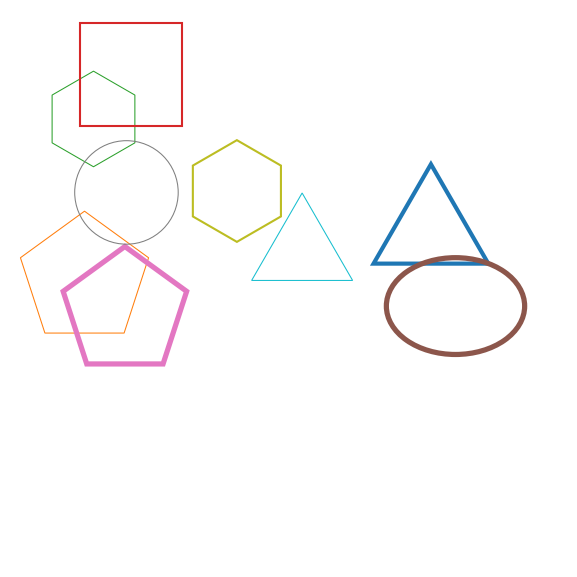[{"shape": "triangle", "thickness": 2, "radius": 0.57, "center": [0.746, 0.6]}, {"shape": "pentagon", "thickness": 0.5, "radius": 0.58, "center": [0.146, 0.517]}, {"shape": "hexagon", "thickness": 0.5, "radius": 0.41, "center": [0.162, 0.793]}, {"shape": "square", "thickness": 1, "radius": 0.45, "center": [0.227, 0.871]}, {"shape": "oval", "thickness": 2.5, "radius": 0.6, "center": [0.789, 0.469]}, {"shape": "pentagon", "thickness": 2.5, "radius": 0.56, "center": [0.216, 0.46]}, {"shape": "circle", "thickness": 0.5, "radius": 0.45, "center": [0.219, 0.666]}, {"shape": "hexagon", "thickness": 1, "radius": 0.44, "center": [0.41, 0.668]}, {"shape": "triangle", "thickness": 0.5, "radius": 0.5, "center": [0.523, 0.564]}]